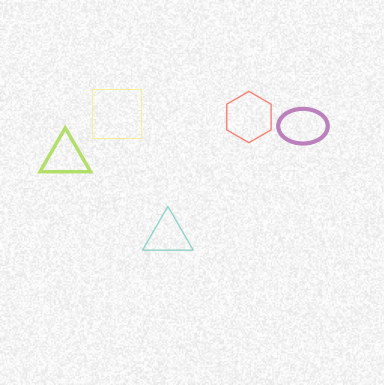[{"shape": "triangle", "thickness": 1, "radius": 0.38, "center": [0.436, 0.388]}, {"shape": "hexagon", "thickness": 1, "radius": 0.33, "center": [0.647, 0.696]}, {"shape": "triangle", "thickness": 2.5, "radius": 0.38, "center": [0.17, 0.592]}, {"shape": "oval", "thickness": 3, "radius": 0.32, "center": [0.787, 0.672]}, {"shape": "square", "thickness": 0.5, "radius": 0.32, "center": [0.304, 0.705]}]